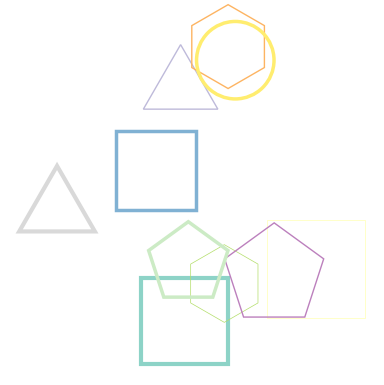[{"shape": "square", "thickness": 3, "radius": 0.56, "center": [0.48, 0.166]}, {"shape": "square", "thickness": 0.5, "radius": 0.63, "center": [0.821, 0.301]}, {"shape": "triangle", "thickness": 1, "radius": 0.56, "center": [0.469, 0.772]}, {"shape": "square", "thickness": 2.5, "radius": 0.52, "center": [0.404, 0.557]}, {"shape": "hexagon", "thickness": 1, "radius": 0.54, "center": [0.592, 0.879]}, {"shape": "hexagon", "thickness": 0.5, "radius": 0.5, "center": [0.583, 0.264]}, {"shape": "triangle", "thickness": 3, "radius": 0.57, "center": [0.148, 0.456]}, {"shape": "pentagon", "thickness": 1, "radius": 0.68, "center": [0.712, 0.286]}, {"shape": "pentagon", "thickness": 2.5, "radius": 0.54, "center": [0.489, 0.316]}, {"shape": "circle", "thickness": 2.5, "radius": 0.5, "center": [0.611, 0.844]}]